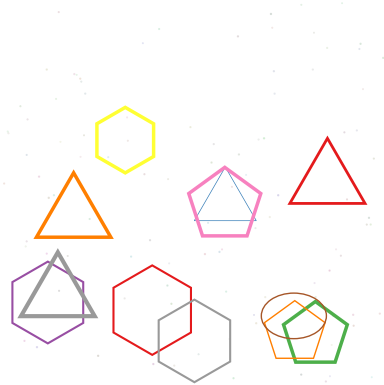[{"shape": "triangle", "thickness": 2, "radius": 0.56, "center": [0.851, 0.528]}, {"shape": "hexagon", "thickness": 1.5, "radius": 0.58, "center": [0.395, 0.194]}, {"shape": "triangle", "thickness": 0.5, "radius": 0.46, "center": [0.585, 0.473]}, {"shape": "pentagon", "thickness": 2.5, "radius": 0.44, "center": [0.819, 0.13]}, {"shape": "hexagon", "thickness": 1.5, "radius": 0.53, "center": [0.124, 0.214]}, {"shape": "triangle", "thickness": 2.5, "radius": 0.56, "center": [0.191, 0.44]}, {"shape": "pentagon", "thickness": 1, "radius": 0.41, "center": [0.766, 0.136]}, {"shape": "hexagon", "thickness": 2.5, "radius": 0.43, "center": [0.325, 0.636]}, {"shape": "oval", "thickness": 1, "radius": 0.42, "center": [0.763, 0.18]}, {"shape": "pentagon", "thickness": 2.5, "radius": 0.49, "center": [0.584, 0.467]}, {"shape": "triangle", "thickness": 3, "radius": 0.55, "center": [0.15, 0.234]}, {"shape": "hexagon", "thickness": 1.5, "radius": 0.54, "center": [0.505, 0.114]}]